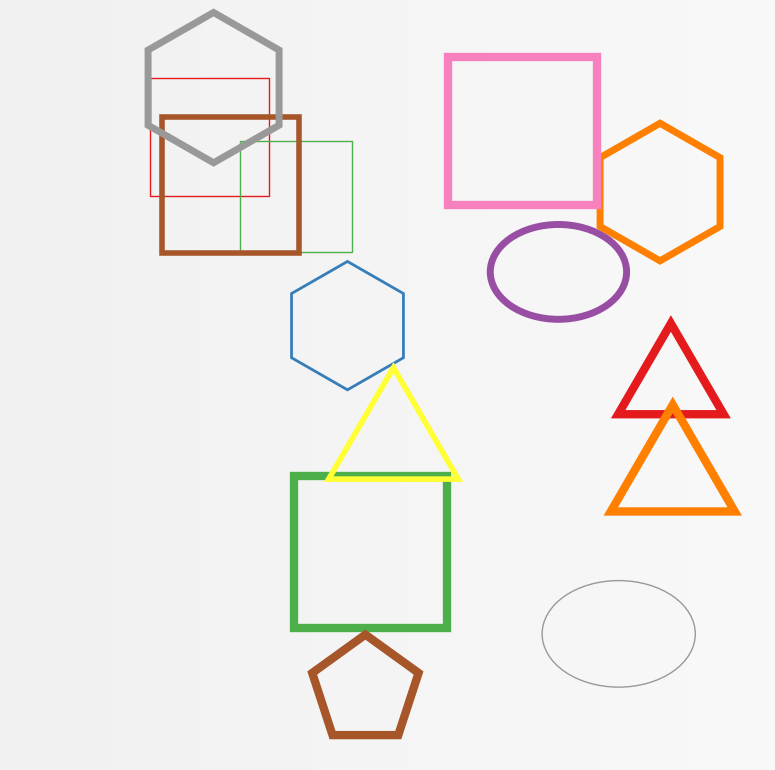[{"shape": "triangle", "thickness": 3, "radius": 0.39, "center": [0.866, 0.501]}, {"shape": "square", "thickness": 0.5, "radius": 0.38, "center": [0.27, 0.822]}, {"shape": "hexagon", "thickness": 1, "radius": 0.42, "center": [0.448, 0.577]}, {"shape": "square", "thickness": 3, "radius": 0.49, "center": [0.478, 0.283]}, {"shape": "square", "thickness": 0.5, "radius": 0.36, "center": [0.382, 0.744]}, {"shape": "oval", "thickness": 2.5, "radius": 0.44, "center": [0.721, 0.647]}, {"shape": "triangle", "thickness": 3, "radius": 0.46, "center": [0.868, 0.382]}, {"shape": "hexagon", "thickness": 2.5, "radius": 0.45, "center": [0.852, 0.751]}, {"shape": "triangle", "thickness": 2, "radius": 0.48, "center": [0.508, 0.426]}, {"shape": "square", "thickness": 2, "radius": 0.44, "center": [0.298, 0.759]}, {"shape": "pentagon", "thickness": 3, "radius": 0.36, "center": [0.471, 0.104]}, {"shape": "square", "thickness": 3, "radius": 0.48, "center": [0.674, 0.83]}, {"shape": "oval", "thickness": 0.5, "radius": 0.49, "center": [0.798, 0.177]}, {"shape": "hexagon", "thickness": 2.5, "radius": 0.49, "center": [0.276, 0.886]}]